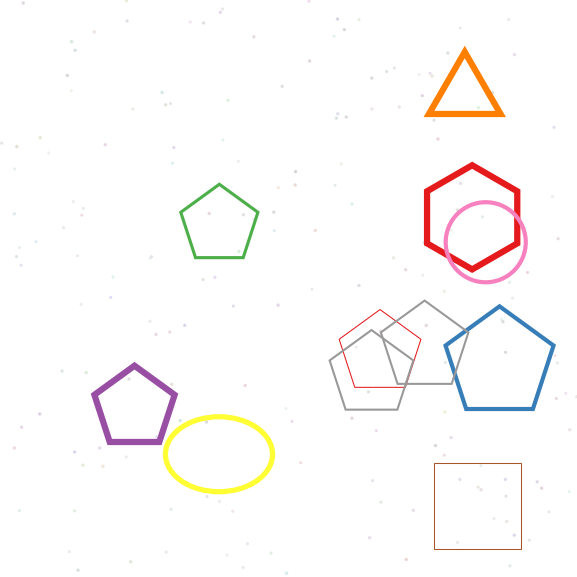[{"shape": "hexagon", "thickness": 3, "radius": 0.45, "center": [0.818, 0.623]}, {"shape": "pentagon", "thickness": 0.5, "radius": 0.37, "center": [0.658, 0.389]}, {"shape": "pentagon", "thickness": 2, "radius": 0.49, "center": [0.865, 0.37]}, {"shape": "pentagon", "thickness": 1.5, "radius": 0.35, "center": [0.38, 0.61]}, {"shape": "pentagon", "thickness": 3, "radius": 0.37, "center": [0.233, 0.293]}, {"shape": "triangle", "thickness": 3, "radius": 0.36, "center": [0.805, 0.838]}, {"shape": "oval", "thickness": 2.5, "radius": 0.46, "center": [0.379, 0.213]}, {"shape": "square", "thickness": 0.5, "radius": 0.37, "center": [0.827, 0.123]}, {"shape": "circle", "thickness": 2, "radius": 0.35, "center": [0.841, 0.58]}, {"shape": "pentagon", "thickness": 1, "radius": 0.4, "center": [0.735, 0.399]}, {"shape": "pentagon", "thickness": 1, "radius": 0.38, "center": [0.643, 0.351]}]